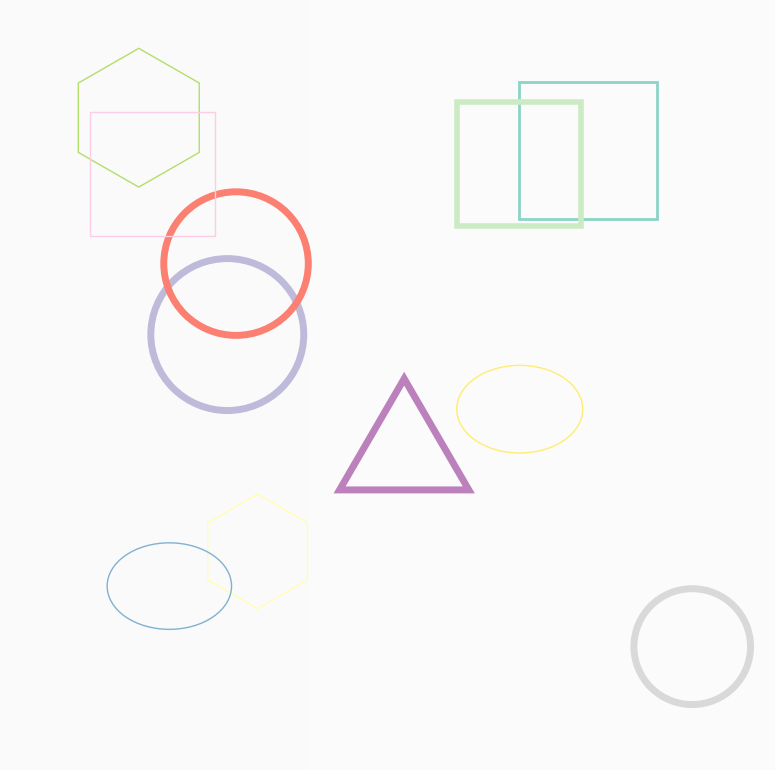[{"shape": "square", "thickness": 1, "radius": 0.44, "center": [0.759, 0.805]}, {"shape": "hexagon", "thickness": 0.5, "radius": 0.37, "center": [0.332, 0.284]}, {"shape": "circle", "thickness": 2.5, "radius": 0.49, "center": [0.293, 0.565]}, {"shape": "circle", "thickness": 2.5, "radius": 0.47, "center": [0.305, 0.658]}, {"shape": "oval", "thickness": 0.5, "radius": 0.4, "center": [0.219, 0.239]}, {"shape": "hexagon", "thickness": 0.5, "radius": 0.45, "center": [0.179, 0.847]}, {"shape": "square", "thickness": 0.5, "radius": 0.4, "center": [0.197, 0.774]}, {"shape": "circle", "thickness": 2.5, "radius": 0.38, "center": [0.893, 0.16]}, {"shape": "triangle", "thickness": 2.5, "radius": 0.48, "center": [0.522, 0.412]}, {"shape": "square", "thickness": 2, "radius": 0.4, "center": [0.67, 0.787]}, {"shape": "oval", "thickness": 0.5, "radius": 0.41, "center": [0.671, 0.469]}]